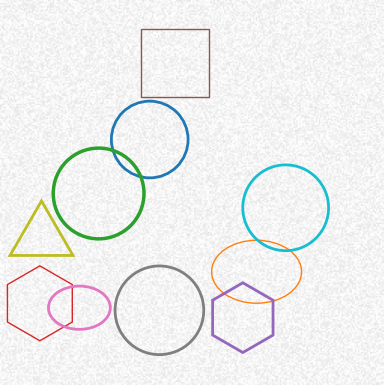[{"shape": "circle", "thickness": 2, "radius": 0.5, "center": [0.389, 0.638]}, {"shape": "oval", "thickness": 1, "radius": 0.58, "center": [0.666, 0.294]}, {"shape": "circle", "thickness": 2.5, "radius": 0.59, "center": [0.256, 0.497]}, {"shape": "hexagon", "thickness": 1, "radius": 0.49, "center": [0.104, 0.212]}, {"shape": "hexagon", "thickness": 2, "radius": 0.45, "center": [0.631, 0.175]}, {"shape": "square", "thickness": 1, "radius": 0.44, "center": [0.455, 0.836]}, {"shape": "oval", "thickness": 2, "radius": 0.4, "center": [0.206, 0.201]}, {"shape": "circle", "thickness": 2, "radius": 0.58, "center": [0.414, 0.194]}, {"shape": "triangle", "thickness": 2, "radius": 0.47, "center": [0.108, 0.384]}, {"shape": "circle", "thickness": 2, "radius": 0.56, "center": [0.742, 0.46]}]